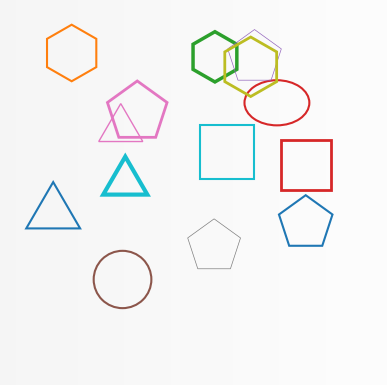[{"shape": "triangle", "thickness": 1.5, "radius": 0.4, "center": [0.137, 0.447]}, {"shape": "pentagon", "thickness": 1.5, "radius": 0.36, "center": [0.789, 0.42]}, {"shape": "hexagon", "thickness": 1.5, "radius": 0.37, "center": [0.185, 0.862]}, {"shape": "hexagon", "thickness": 2.5, "radius": 0.33, "center": [0.555, 0.852]}, {"shape": "square", "thickness": 2, "radius": 0.32, "center": [0.79, 0.572]}, {"shape": "oval", "thickness": 1.5, "radius": 0.42, "center": [0.715, 0.733]}, {"shape": "pentagon", "thickness": 0.5, "radius": 0.36, "center": [0.657, 0.851]}, {"shape": "circle", "thickness": 1.5, "radius": 0.37, "center": [0.316, 0.274]}, {"shape": "pentagon", "thickness": 2, "radius": 0.4, "center": [0.354, 0.709]}, {"shape": "triangle", "thickness": 1, "radius": 0.33, "center": [0.312, 0.665]}, {"shape": "pentagon", "thickness": 0.5, "radius": 0.36, "center": [0.553, 0.36]}, {"shape": "hexagon", "thickness": 2, "radius": 0.39, "center": [0.647, 0.827]}, {"shape": "triangle", "thickness": 3, "radius": 0.33, "center": [0.323, 0.527]}, {"shape": "square", "thickness": 1.5, "radius": 0.35, "center": [0.586, 0.606]}]